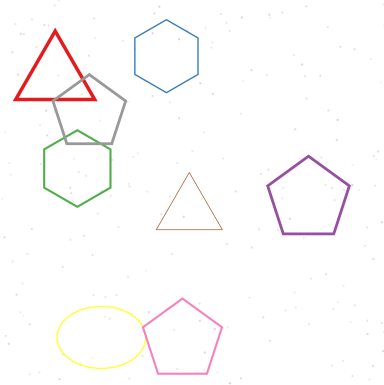[{"shape": "triangle", "thickness": 2.5, "radius": 0.59, "center": [0.143, 0.801]}, {"shape": "hexagon", "thickness": 1, "radius": 0.47, "center": [0.432, 0.854]}, {"shape": "hexagon", "thickness": 1.5, "radius": 0.5, "center": [0.201, 0.562]}, {"shape": "pentagon", "thickness": 2, "radius": 0.56, "center": [0.801, 0.483]}, {"shape": "oval", "thickness": 1, "radius": 0.58, "center": [0.263, 0.124]}, {"shape": "triangle", "thickness": 0.5, "radius": 0.5, "center": [0.492, 0.453]}, {"shape": "pentagon", "thickness": 1.5, "radius": 0.54, "center": [0.474, 0.117]}, {"shape": "pentagon", "thickness": 2, "radius": 0.5, "center": [0.232, 0.707]}]